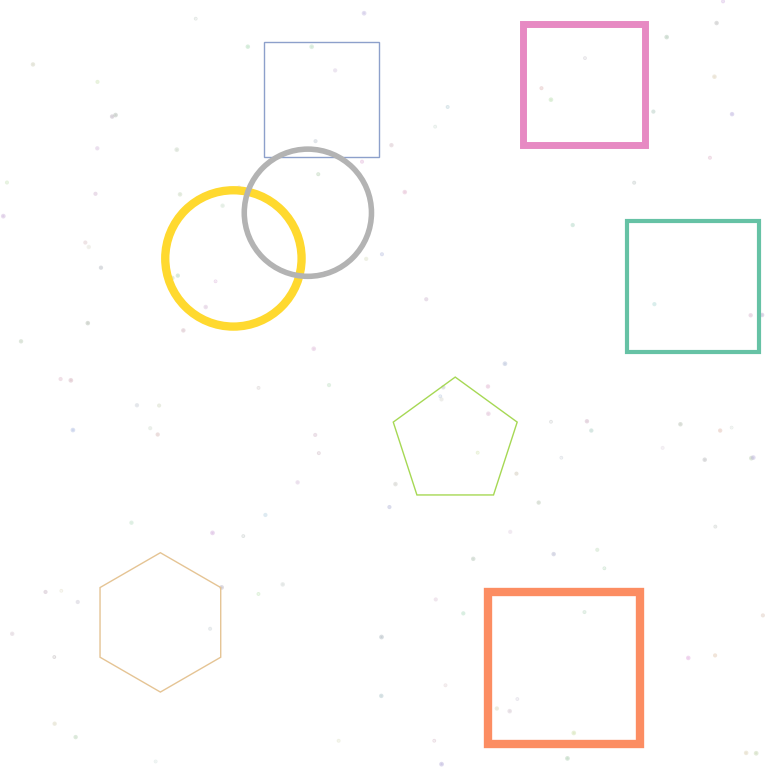[{"shape": "square", "thickness": 1.5, "radius": 0.43, "center": [0.9, 0.628]}, {"shape": "square", "thickness": 3, "radius": 0.49, "center": [0.733, 0.133]}, {"shape": "square", "thickness": 0.5, "radius": 0.37, "center": [0.417, 0.871]}, {"shape": "square", "thickness": 2.5, "radius": 0.39, "center": [0.758, 0.89]}, {"shape": "pentagon", "thickness": 0.5, "radius": 0.42, "center": [0.591, 0.426]}, {"shape": "circle", "thickness": 3, "radius": 0.44, "center": [0.303, 0.664]}, {"shape": "hexagon", "thickness": 0.5, "radius": 0.45, "center": [0.208, 0.192]}, {"shape": "circle", "thickness": 2, "radius": 0.41, "center": [0.4, 0.724]}]